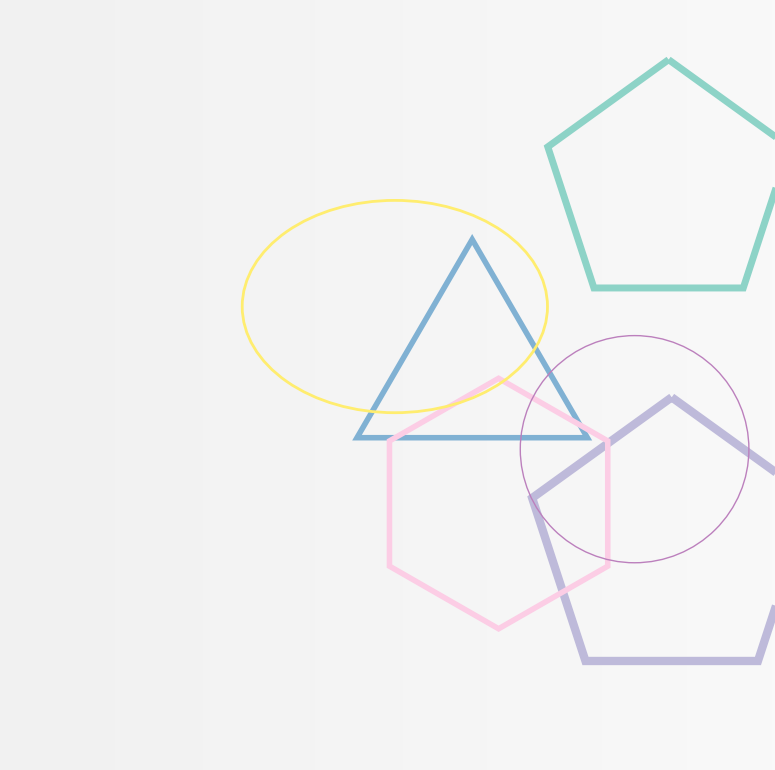[{"shape": "pentagon", "thickness": 2.5, "radius": 0.82, "center": [0.863, 0.759]}, {"shape": "pentagon", "thickness": 3, "radius": 0.95, "center": [0.867, 0.295]}, {"shape": "triangle", "thickness": 2, "radius": 0.86, "center": [0.609, 0.517]}, {"shape": "hexagon", "thickness": 2, "radius": 0.81, "center": [0.643, 0.346]}, {"shape": "circle", "thickness": 0.5, "radius": 0.74, "center": [0.819, 0.417]}, {"shape": "oval", "thickness": 1, "radius": 0.98, "center": [0.509, 0.602]}]